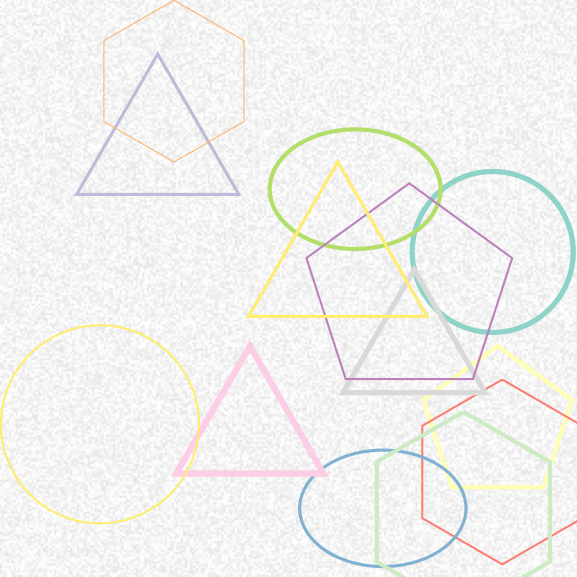[{"shape": "circle", "thickness": 2.5, "radius": 0.7, "center": [0.853, 0.563]}, {"shape": "pentagon", "thickness": 2, "radius": 0.68, "center": [0.862, 0.265]}, {"shape": "triangle", "thickness": 1.5, "radius": 0.81, "center": [0.273, 0.743]}, {"shape": "hexagon", "thickness": 1, "radius": 0.8, "center": [0.87, 0.182]}, {"shape": "oval", "thickness": 1.5, "radius": 0.72, "center": [0.663, 0.119]}, {"shape": "hexagon", "thickness": 0.5, "radius": 0.7, "center": [0.301, 0.859]}, {"shape": "oval", "thickness": 2, "radius": 0.74, "center": [0.615, 0.672]}, {"shape": "triangle", "thickness": 3, "radius": 0.74, "center": [0.433, 0.253]}, {"shape": "triangle", "thickness": 2.5, "radius": 0.71, "center": [0.717, 0.39]}, {"shape": "pentagon", "thickness": 1, "radius": 0.94, "center": [0.709, 0.494]}, {"shape": "hexagon", "thickness": 2, "radius": 0.87, "center": [0.802, 0.113]}, {"shape": "circle", "thickness": 1, "radius": 0.86, "center": [0.173, 0.264]}, {"shape": "triangle", "thickness": 1.5, "radius": 0.89, "center": [0.585, 0.54]}]